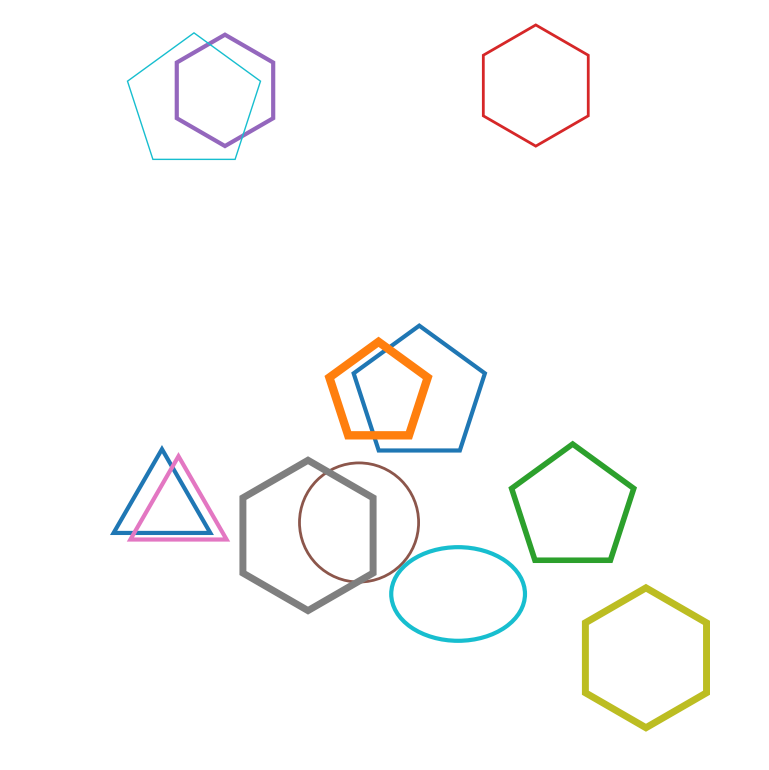[{"shape": "pentagon", "thickness": 1.5, "radius": 0.45, "center": [0.545, 0.487]}, {"shape": "triangle", "thickness": 1.5, "radius": 0.36, "center": [0.21, 0.344]}, {"shape": "pentagon", "thickness": 3, "radius": 0.34, "center": [0.492, 0.489]}, {"shape": "pentagon", "thickness": 2, "radius": 0.42, "center": [0.744, 0.34]}, {"shape": "hexagon", "thickness": 1, "radius": 0.39, "center": [0.696, 0.889]}, {"shape": "hexagon", "thickness": 1.5, "radius": 0.36, "center": [0.292, 0.883]}, {"shape": "circle", "thickness": 1, "radius": 0.39, "center": [0.466, 0.321]}, {"shape": "triangle", "thickness": 1.5, "radius": 0.36, "center": [0.232, 0.335]}, {"shape": "hexagon", "thickness": 2.5, "radius": 0.49, "center": [0.4, 0.305]}, {"shape": "hexagon", "thickness": 2.5, "radius": 0.45, "center": [0.839, 0.146]}, {"shape": "pentagon", "thickness": 0.5, "radius": 0.45, "center": [0.252, 0.866]}, {"shape": "oval", "thickness": 1.5, "radius": 0.43, "center": [0.595, 0.229]}]